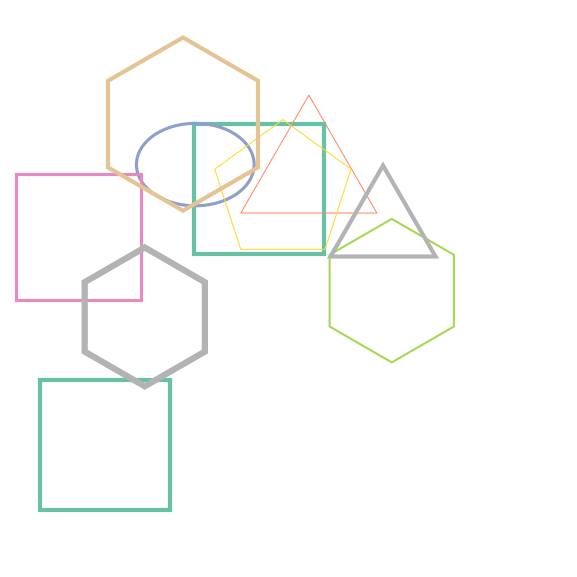[{"shape": "square", "thickness": 2, "radius": 0.56, "center": [0.449, 0.672]}, {"shape": "square", "thickness": 2, "radius": 0.56, "center": [0.182, 0.229]}, {"shape": "triangle", "thickness": 0.5, "radius": 0.68, "center": [0.535, 0.698]}, {"shape": "oval", "thickness": 1.5, "radius": 0.51, "center": [0.338, 0.714]}, {"shape": "square", "thickness": 1.5, "radius": 0.54, "center": [0.136, 0.589]}, {"shape": "hexagon", "thickness": 1, "radius": 0.62, "center": [0.678, 0.496]}, {"shape": "pentagon", "thickness": 0.5, "radius": 0.62, "center": [0.49, 0.668]}, {"shape": "hexagon", "thickness": 2, "radius": 0.75, "center": [0.317, 0.784]}, {"shape": "hexagon", "thickness": 3, "radius": 0.6, "center": [0.251, 0.45]}, {"shape": "triangle", "thickness": 2, "radius": 0.52, "center": [0.663, 0.607]}]